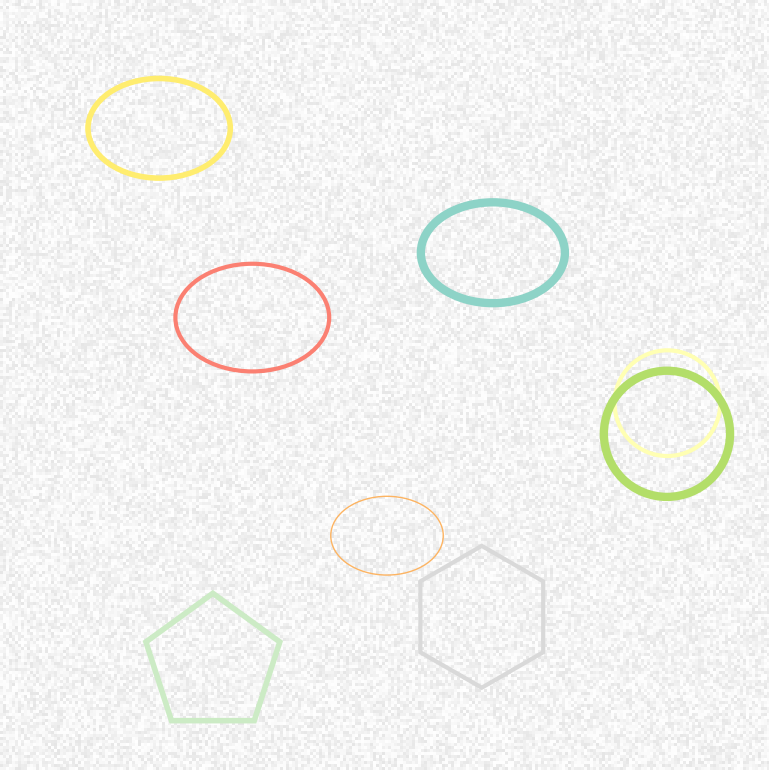[{"shape": "oval", "thickness": 3, "radius": 0.47, "center": [0.64, 0.672]}, {"shape": "circle", "thickness": 1.5, "radius": 0.34, "center": [0.867, 0.476]}, {"shape": "oval", "thickness": 1.5, "radius": 0.5, "center": [0.328, 0.588]}, {"shape": "oval", "thickness": 0.5, "radius": 0.37, "center": [0.503, 0.304]}, {"shape": "circle", "thickness": 3, "radius": 0.41, "center": [0.866, 0.437]}, {"shape": "hexagon", "thickness": 1.5, "radius": 0.46, "center": [0.626, 0.199]}, {"shape": "pentagon", "thickness": 2, "radius": 0.46, "center": [0.276, 0.138]}, {"shape": "oval", "thickness": 2, "radius": 0.46, "center": [0.207, 0.833]}]